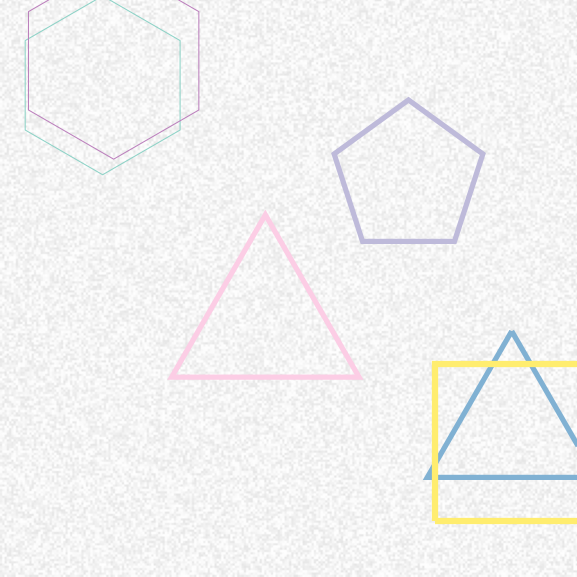[{"shape": "hexagon", "thickness": 0.5, "radius": 0.77, "center": [0.178, 0.851]}, {"shape": "pentagon", "thickness": 2.5, "radius": 0.68, "center": [0.707, 0.691]}, {"shape": "triangle", "thickness": 2.5, "radius": 0.84, "center": [0.886, 0.257]}, {"shape": "triangle", "thickness": 2.5, "radius": 0.94, "center": [0.459, 0.44]}, {"shape": "hexagon", "thickness": 0.5, "radius": 0.85, "center": [0.197, 0.894]}, {"shape": "square", "thickness": 3, "radius": 0.68, "center": [0.888, 0.233]}]